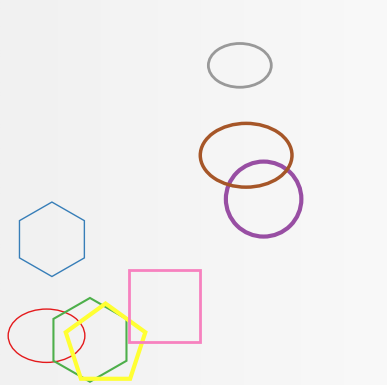[{"shape": "oval", "thickness": 1, "radius": 0.49, "center": [0.12, 0.128]}, {"shape": "hexagon", "thickness": 1, "radius": 0.48, "center": [0.134, 0.378]}, {"shape": "hexagon", "thickness": 1.5, "radius": 0.54, "center": [0.232, 0.117]}, {"shape": "circle", "thickness": 3, "radius": 0.49, "center": [0.68, 0.483]}, {"shape": "pentagon", "thickness": 3, "radius": 0.54, "center": [0.272, 0.104]}, {"shape": "oval", "thickness": 2.5, "radius": 0.59, "center": [0.635, 0.597]}, {"shape": "square", "thickness": 2, "radius": 0.46, "center": [0.425, 0.205]}, {"shape": "oval", "thickness": 2, "radius": 0.41, "center": [0.619, 0.83]}]